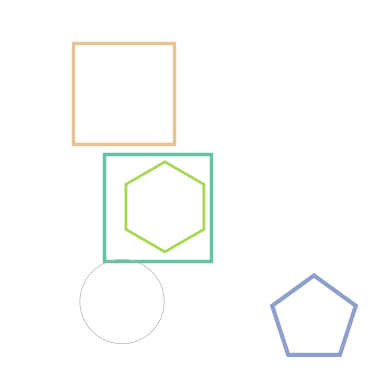[{"shape": "square", "thickness": 2.5, "radius": 0.69, "center": [0.409, 0.461]}, {"shape": "pentagon", "thickness": 3, "radius": 0.57, "center": [0.816, 0.171]}, {"shape": "hexagon", "thickness": 2, "radius": 0.58, "center": [0.428, 0.463]}, {"shape": "square", "thickness": 2.5, "radius": 0.66, "center": [0.322, 0.758]}, {"shape": "circle", "thickness": 0.5, "radius": 0.55, "center": [0.317, 0.217]}]